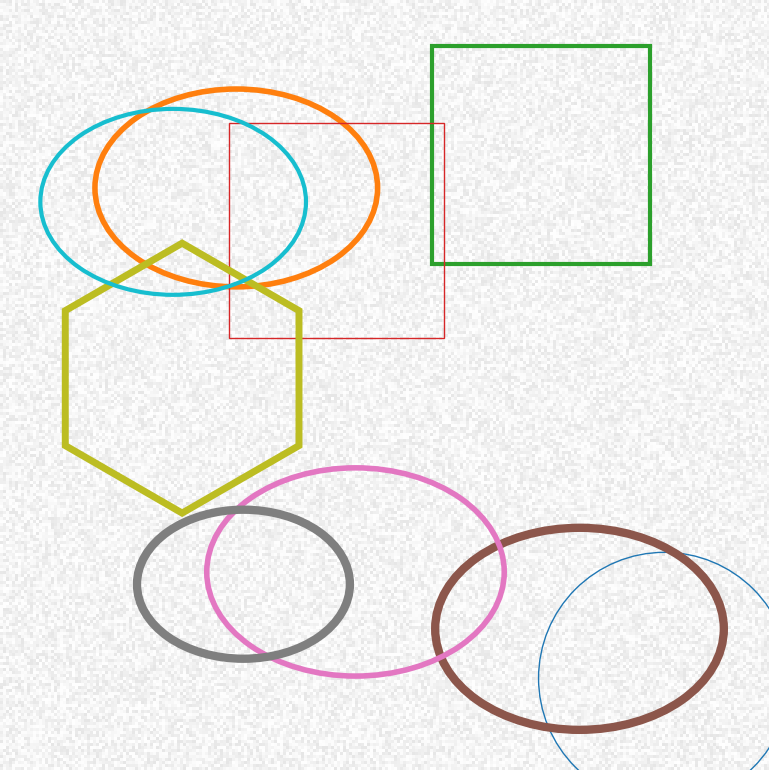[{"shape": "circle", "thickness": 0.5, "radius": 0.82, "center": [0.863, 0.119]}, {"shape": "oval", "thickness": 2, "radius": 0.92, "center": [0.307, 0.756]}, {"shape": "square", "thickness": 1.5, "radius": 0.71, "center": [0.703, 0.798]}, {"shape": "square", "thickness": 0.5, "radius": 0.7, "center": [0.437, 0.7]}, {"shape": "oval", "thickness": 3, "radius": 0.94, "center": [0.753, 0.183]}, {"shape": "oval", "thickness": 2, "radius": 0.97, "center": [0.462, 0.257]}, {"shape": "oval", "thickness": 3, "radius": 0.69, "center": [0.316, 0.241]}, {"shape": "hexagon", "thickness": 2.5, "radius": 0.88, "center": [0.237, 0.509]}, {"shape": "oval", "thickness": 1.5, "radius": 0.86, "center": [0.225, 0.738]}]